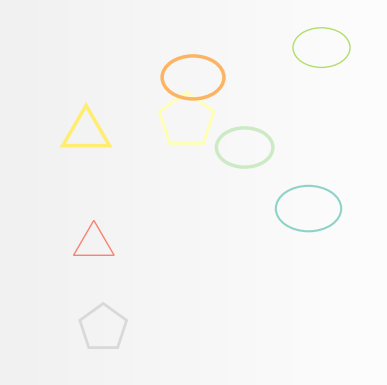[{"shape": "oval", "thickness": 1.5, "radius": 0.42, "center": [0.796, 0.458]}, {"shape": "pentagon", "thickness": 2, "radius": 0.37, "center": [0.481, 0.687]}, {"shape": "triangle", "thickness": 1, "radius": 0.3, "center": [0.242, 0.367]}, {"shape": "oval", "thickness": 2.5, "radius": 0.4, "center": [0.498, 0.799]}, {"shape": "oval", "thickness": 1, "radius": 0.37, "center": [0.83, 0.876]}, {"shape": "pentagon", "thickness": 2, "radius": 0.32, "center": [0.266, 0.148]}, {"shape": "oval", "thickness": 2.5, "radius": 0.36, "center": [0.631, 0.617]}, {"shape": "triangle", "thickness": 2.5, "radius": 0.35, "center": [0.222, 0.656]}]